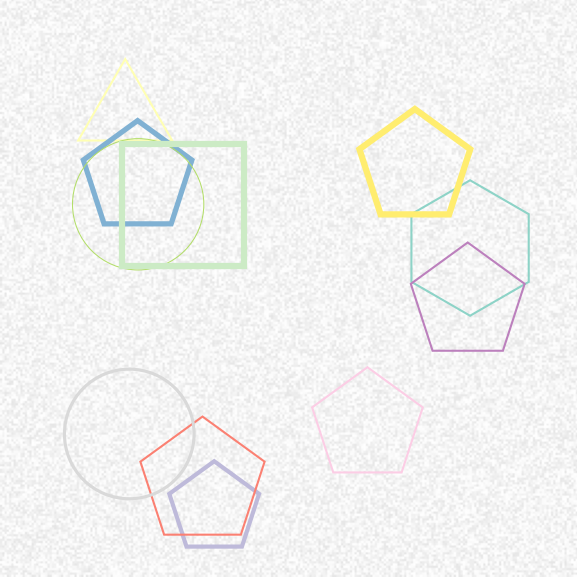[{"shape": "hexagon", "thickness": 1, "radius": 0.59, "center": [0.814, 0.57]}, {"shape": "triangle", "thickness": 1, "radius": 0.47, "center": [0.217, 0.803]}, {"shape": "pentagon", "thickness": 2, "radius": 0.41, "center": [0.371, 0.119]}, {"shape": "pentagon", "thickness": 1, "radius": 0.57, "center": [0.351, 0.165]}, {"shape": "pentagon", "thickness": 2.5, "radius": 0.49, "center": [0.238, 0.691]}, {"shape": "circle", "thickness": 0.5, "radius": 0.57, "center": [0.239, 0.645]}, {"shape": "pentagon", "thickness": 1, "radius": 0.5, "center": [0.636, 0.263]}, {"shape": "circle", "thickness": 1.5, "radius": 0.56, "center": [0.224, 0.248]}, {"shape": "pentagon", "thickness": 1, "radius": 0.52, "center": [0.81, 0.476]}, {"shape": "square", "thickness": 3, "radius": 0.53, "center": [0.317, 0.644]}, {"shape": "pentagon", "thickness": 3, "radius": 0.5, "center": [0.718, 0.71]}]